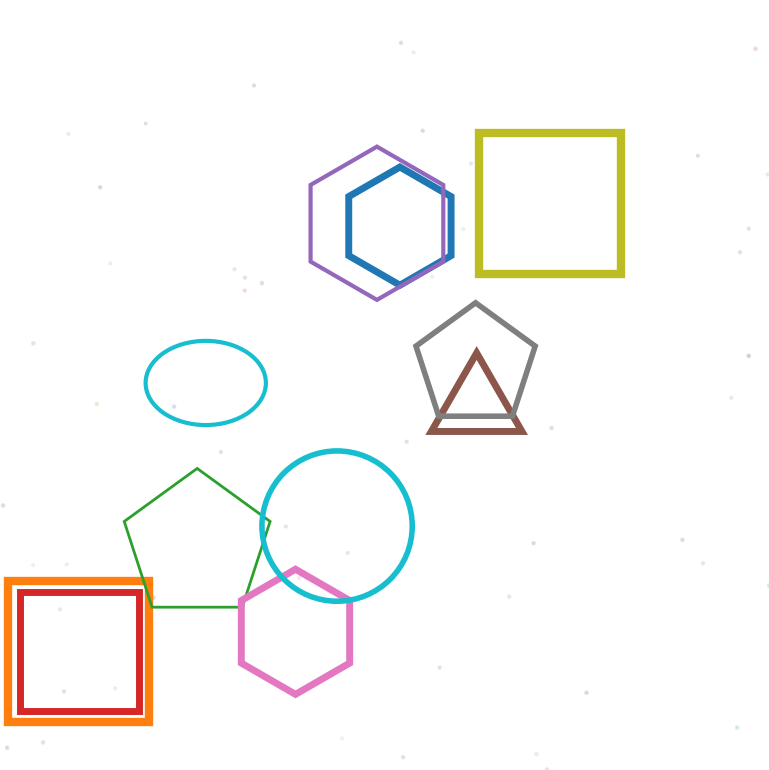[{"shape": "hexagon", "thickness": 2.5, "radius": 0.38, "center": [0.519, 0.706]}, {"shape": "square", "thickness": 3, "radius": 0.46, "center": [0.102, 0.153]}, {"shape": "pentagon", "thickness": 1, "radius": 0.5, "center": [0.256, 0.292]}, {"shape": "square", "thickness": 2.5, "radius": 0.39, "center": [0.103, 0.154]}, {"shape": "hexagon", "thickness": 1.5, "radius": 0.5, "center": [0.49, 0.71]}, {"shape": "triangle", "thickness": 2.5, "radius": 0.34, "center": [0.619, 0.474]}, {"shape": "hexagon", "thickness": 2.5, "radius": 0.41, "center": [0.384, 0.179]}, {"shape": "pentagon", "thickness": 2, "radius": 0.41, "center": [0.618, 0.525]}, {"shape": "square", "thickness": 3, "radius": 0.46, "center": [0.714, 0.736]}, {"shape": "circle", "thickness": 2, "radius": 0.49, "center": [0.438, 0.317]}, {"shape": "oval", "thickness": 1.5, "radius": 0.39, "center": [0.267, 0.503]}]